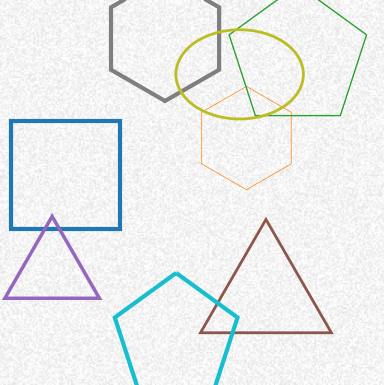[{"shape": "square", "thickness": 3, "radius": 0.7, "center": [0.171, 0.545]}, {"shape": "hexagon", "thickness": 0.5, "radius": 0.67, "center": [0.64, 0.641]}, {"shape": "pentagon", "thickness": 1, "radius": 0.94, "center": [0.774, 0.852]}, {"shape": "triangle", "thickness": 2.5, "radius": 0.71, "center": [0.135, 0.296]}, {"shape": "triangle", "thickness": 2, "radius": 0.98, "center": [0.691, 0.234]}, {"shape": "hexagon", "thickness": 3, "radius": 0.81, "center": [0.429, 0.9]}, {"shape": "oval", "thickness": 2, "radius": 0.83, "center": [0.622, 0.807]}, {"shape": "pentagon", "thickness": 3, "radius": 0.84, "center": [0.458, 0.123]}]